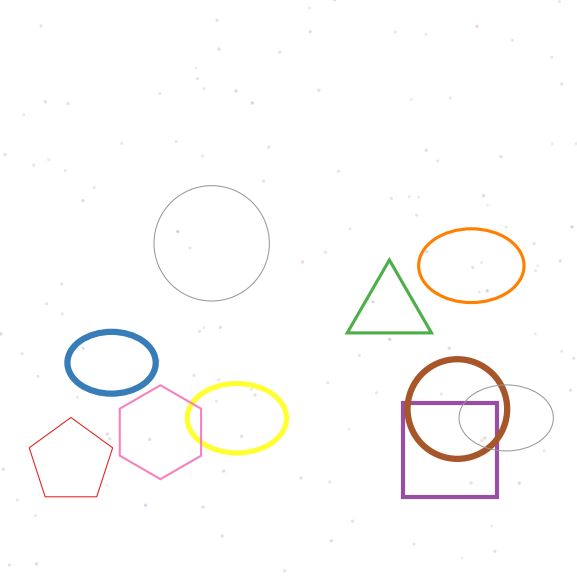[{"shape": "pentagon", "thickness": 0.5, "radius": 0.38, "center": [0.123, 0.2]}, {"shape": "oval", "thickness": 3, "radius": 0.38, "center": [0.193, 0.371]}, {"shape": "triangle", "thickness": 1.5, "radius": 0.42, "center": [0.674, 0.465]}, {"shape": "square", "thickness": 2, "radius": 0.41, "center": [0.779, 0.219]}, {"shape": "oval", "thickness": 1.5, "radius": 0.46, "center": [0.816, 0.539]}, {"shape": "oval", "thickness": 2.5, "radius": 0.43, "center": [0.41, 0.275]}, {"shape": "circle", "thickness": 3, "radius": 0.43, "center": [0.792, 0.291]}, {"shape": "hexagon", "thickness": 1, "radius": 0.41, "center": [0.278, 0.251]}, {"shape": "oval", "thickness": 0.5, "radius": 0.41, "center": [0.877, 0.275]}, {"shape": "circle", "thickness": 0.5, "radius": 0.5, "center": [0.367, 0.578]}]